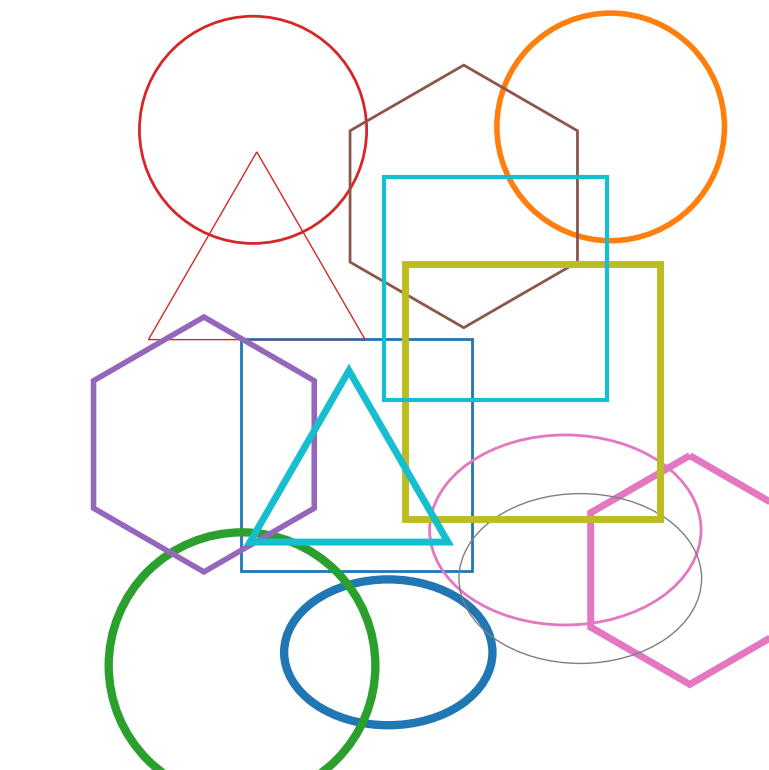[{"shape": "oval", "thickness": 3, "radius": 0.68, "center": [0.504, 0.153]}, {"shape": "square", "thickness": 1, "radius": 0.75, "center": [0.463, 0.409]}, {"shape": "circle", "thickness": 2, "radius": 0.74, "center": [0.793, 0.835]}, {"shape": "circle", "thickness": 3, "radius": 0.87, "center": [0.314, 0.135]}, {"shape": "circle", "thickness": 1, "radius": 0.74, "center": [0.329, 0.831]}, {"shape": "triangle", "thickness": 0.5, "radius": 0.81, "center": [0.334, 0.64]}, {"shape": "hexagon", "thickness": 2, "radius": 0.83, "center": [0.265, 0.423]}, {"shape": "hexagon", "thickness": 1, "radius": 0.85, "center": [0.602, 0.745]}, {"shape": "hexagon", "thickness": 2.5, "radius": 0.74, "center": [0.896, 0.26]}, {"shape": "oval", "thickness": 1, "radius": 0.88, "center": [0.734, 0.312]}, {"shape": "oval", "thickness": 0.5, "radius": 0.79, "center": [0.754, 0.249]}, {"shape": "square", "thickness": 2.5, "radius": 0.83, "center": [0.691, 0.491]}, {"shape": "triangle", "thickness": 2.5, "radius": 0.74, "center": [0.453, 0.37]}, {"shape": "square", "thickness": 1.5, "radius": 0.72, "center": [0.644, 0.626]}]